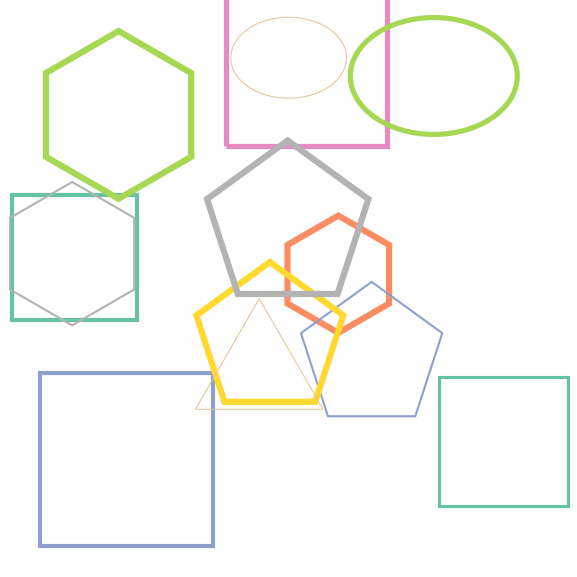[{"shape": "square", "thickness": 1.5, "radius": 0.56, "center": [0.872, 0.235]}, {"shape": "square", "thickness": 2, "radius": 0.54, "center": [0.129, 0.554]}, {"shape": "hexagon", "thickness": 3, "radius": 0.51, "center": [0.586, 0.524]}, {"shape": "pentagon", "thickness": 1, "radius": 0.64, "center": [0.643, 0.382]}, {"shape": "square", "thickness": 2, "radius": 0.75, "center": [0.219, 0.203]}, {"shape": "square", "thickness": 2.5, "radius": 0.7, "center": [0.531, 0.887]}, {"shape": "oval", "thickness": 2.5, "radius": 0.72, "center": [0.751, 0.868]}, {"shape": "hexagon", "thickness": 3, "radius": 0.73, "center": [0.205, 0.8]}, {"shape": "pentagon", "thickness": 3, "radius": 0.67, "center": [0.467, 0.412]}, {"shape": "triangle", "thickness": 0.5, "radius": 0.64, "center": [0.449, 0.354]}, {"shape": "oval", "thickness": 0.5, "radius": 0.5, "center": [0.5, 0.899]}, {"shape": "hexagon", "thickness": 1, "radius": 0.62, "center": [0.125, 0.56]}, {"shape": "pentagon", "thickness": 3, "radius": 0.73, "center": [0.498, 0.609]}]